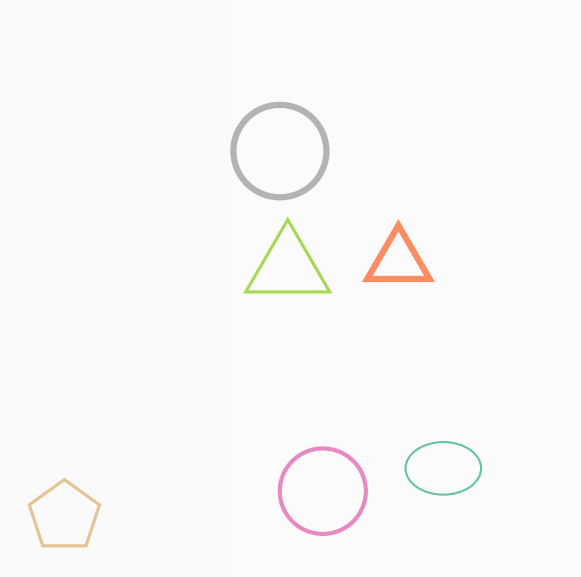[{"shape": "oval", "thickness": 1, "radius": 0.33, "center": [0.763, 0.188]}, {"shape": "triangle", "thickness": 3, "radius": 0.31, "center": [0.685, 0.547]}, {"shape": "circle", "thickness": 2, "radius": 0.37, "center": [0.555, 0.149]}, {"shape": "triangle", "thickness": 1.5, "radius": 0.42, "center": [0.495, 0.535]}, {"shape": "pentagon", "thickness": 1.5, "radius": 0.32, "center": [0.111, 0.105]}, {"shape": "circle", "thickness": 3, "radius": 0.4, "center": [0.482, 0.738]}]